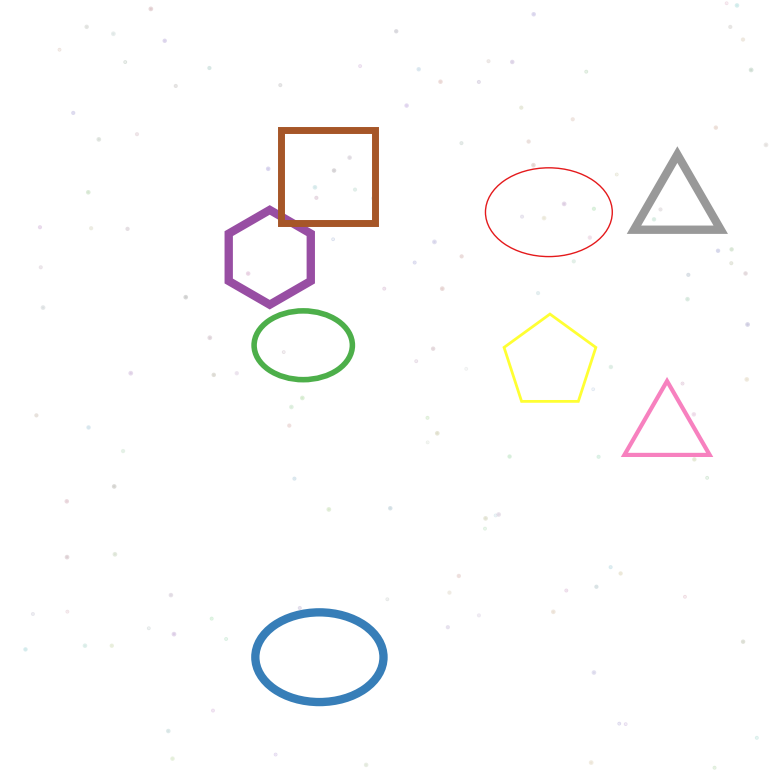[{"shape": "oval", "thickness": 0.5, "radius": 0.41, "center": [0.713, 0.724]}, {"shape": "oval", "thickness": 3, "radius": 0.42, "center": [0.415, 0.146]}, {"shape": "oval", "thickness": 2, "radius": 0.32, "center": [0.394, 0.552]}, {"shape": "hexagon", "thickness": 3, "radius": 0.31, "center": [0.35, 0.666]}, {"shape": "pentagon", "thickness": 1, "radius": 0.31, "center": [0.714, 0.529]}, {"shape": "square", "thickness": 2.5, "radius": 0.3, "center": [0.426, 0.771]}, {"shape": "triangle", "thickness": 1.5, "radius": 0.32, "center": [0.866, 0.441]}, {"shape": "triangle", "thickness": 3, "radius": 0.33, "center": [0.88, 0.734]}]